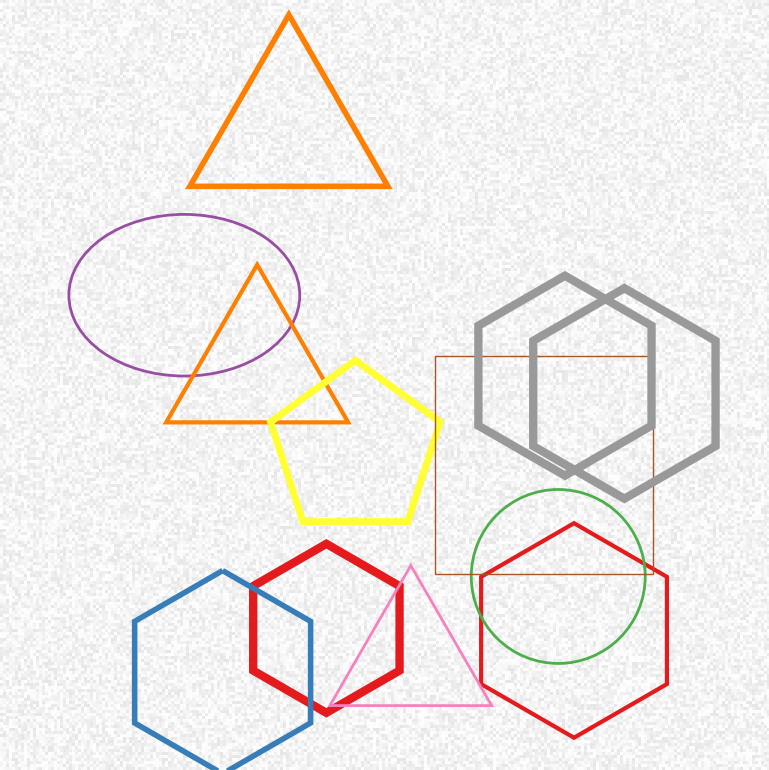[{"shape": "hexagon", "thickness": 3, "radius": 0.55, "center": [0.424, 0.184]}, {"shape": "hexagon", "thickness": 1.5, "radius": 0.7, "center": [0.745, 0.181]}, {"shape": "hexagon", "thickness": 2, "radius": 0.66, "center": [0.289, 0.127]}, {"shape": "circle", "thickness": 1, "radius": 0.56, "center": [0.725, 0.251]}, {"shape": "oval", "thickness": 1, "radius": 0.75, "center": [0.239, 0.617]}, {"shape": "triangle", "thickness": 1.5, "radius": 0.68, "center": [0.334, 0.52]}, {"shape": "triangle", "thickness": 2, "radius": 0.74, "center": [0.375, 0.832]}, {"shape": "pentagon", "thickness": 2.5, "radius": 0.58, "center": [0.462, 0.416]}, {"shape": "square", "thickness": 0.5, "radius": 0.71, "center": [0.706, 0.396]}, {"shape": "triangle", "thickness": 1, "radius": 0.61, "center": [0.533, 0.144]}, {"shape": "hexagon", "thickness": 3, "radius": 0.68, "center": [0.811, 0.489]}, {"shape": "hexagon", "thickness": 3, "radius": 0.65, "center": [0.734, 0.512]}]